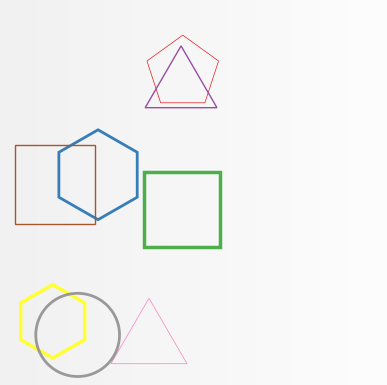[{"shape": "pentagon", "thickness": 0.5, "radius": 0.49, "center": [0.472, 0.812]}, {"shape": "hexagon", "thickness": 2, "radius": 0.58, "center": [0.253, 0.546]}, {"shape": "square", "thickness": 2.5, "radius": 0.49, "center": [0.47, 0.455]}, {"shape": "triangle", "thickness": 1, "radius": 0.53, "center": [0.467, 0.774]}, {"shape": "hexagon", "thickness": 2.5, "radius": 0.48, "center": [0.136, 0.165]}, {"shape": "square", "thickness": 1, "radius": 0.51, "center": [0.142, 0.52]}, {"shape": "triangle", "thickness": 0.5, "radius": 0.57, "center": [0.384, 0.112]}, {"shape": "circle", "thickness": 2, "radius": 0.54, "center": [0.2, 0.13]}]